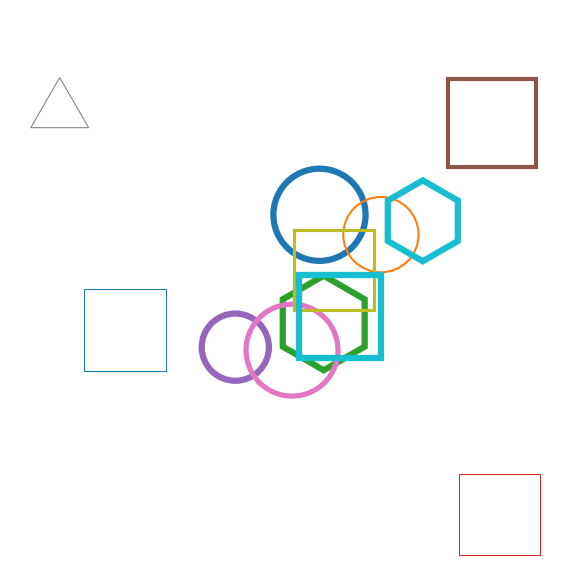[{"shape": "circle", "thickness": 3, "radius": 0.4, "center": [0.553, 0.627]}, {"shape": "square", "thickness": 0.5, "radius": 0.36, "center": [0.217, 0.428]}, {"shape": "circle", "thickness": 1, "radius": 0.33, "center": [0.66, 0.593]}, {"shape": "hexagon", "thickness": 3, "radius": 0.41, "center": [0.561, 0.44]}, {"shape": "square", "thickness": 0.5, "radius": 0.35, "center": [0.865, 0.108]}, {"shape": "circle", "thickness": 3, "radius": 0.29, "center": [0.407, 0.398]}, {"shape": "square", "thickness": 2, "radius": 0.38, "center": [0.852, 0.786]}, {"shape": "circle", "thickness": 2.5, "radius": 0.4, "center": [0.506, 0.393]}, {"shape": "triangle", "thickness": 0.5, "radius": 0.29, "center": [0.103, 0.807]}, {"shape": "square", "thickness": 1.5, "radius": 0.34, "center": [0.578, 0.531]}, {"shape": "square", "thickness": 3, "radius": 0.36, "center": [0.589, 0.451]}, {"shape": "hexagon", "thickness": 3, "radius": 0.35, "center": [0.732, 0.617]}]